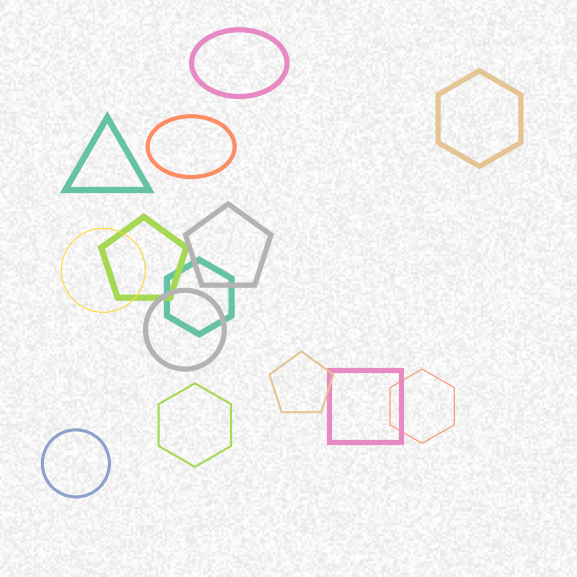[{"shape": "hexagon", "thickness": 3, "radius": 0.32, "center": [0.345, 0.485]}, {"shape": "triangle", "thickness": 3, "radius": 0.42, "center": [0.186, 0.712]}, {"shape": "hexagon", "thickness": 0.5, "radius": 0.32, "center": [0.731, 0.296]}, {"shape": "oval", "thickness": 2, "radius": 0.38, "center": [0.331, 0.745]}, {"shape": "circle", "thickness": 1.5, "radius": 0.29, "center": [0.131, 0.197]}, {"shape": "oval", "thickness": 2.5, "radius": 0.41, "center": [0.414, 0.89]}, {"shape": "square", "thickness": 2.5, "radius": 0.31, "center": [0.633, 0.295]}, {"shape": "hexagon", "thickness": 1, "radius": 0.36, "center": [0.337, 0.263]}, {"shape": "pentagon", "thickness": 3, "radius": 0.39, "center": [0.249, 0.546]}, {"shape": "circle", "thickness": 0.5, "radius": 0.36, "center": [0.179, 0.531]}, {"shape": "hexagon", "thickness": 2.5, "radius": 0.41, "center": [0.83, 0.794]}, {"shape": "pentagon", "thickness": 1, "radius": 0.29, "center": [0.522, 0.332]}, {"shape": "circle", "thickness": 2.5, "radius": 0.34, "center": [0.32, 0.428]}, {"shape": "pentagon", "thickness": 2.5, "radius": 0.39, "center": [0.395, 0.568]}]